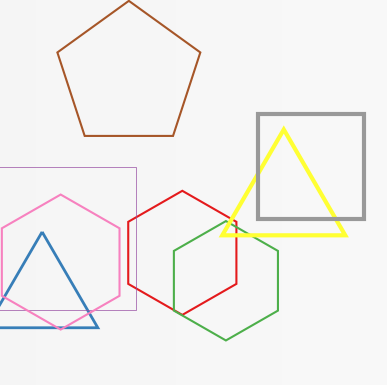[{"shape": "hexagon", "thickness": 1.5, "radius": 0.81, "center": [0.471, 0.343]}, {"shape": "triangle", "thickness": 2, "radius": 0.83, "center": [0.109, 0.232]}, {"shape": "hexagon", "thickness": 1.5, "radius": 0.78, "center": [0.583, 0.271]}, {"shape": "square", "thickness": 0.5, "radius": 0.93, "center": [0.163, 0.381]}, {"shape": "triangle", "thickness": 3, "radius": 0.92, "center": [0.732, 0.48]}, {"shape": "pentagon", "thickness": 1.5, "radius": 0.97, "center": [0.333, 0.804]}, {"shape": "hexagon", "thickness": 1.5, "radius": 0.88, "center": [0.157, 0.319]}, {"shape": "square", "thickness": 3, "radius": 0.68, "center": [0.802, 0.568]}]